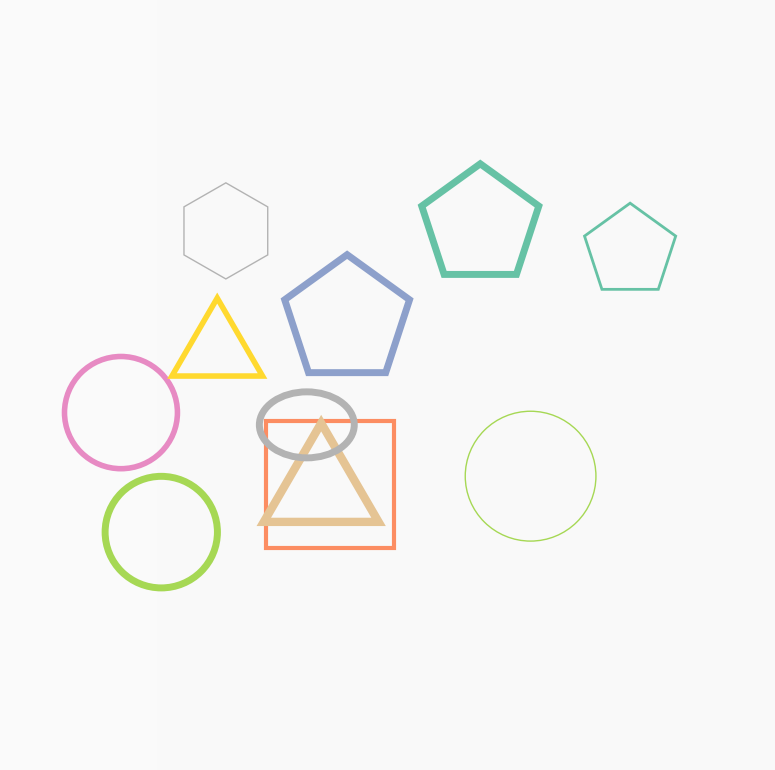[{"shape": "pentagon", "thickness": 1, "radius": 0.31, "center": [0.813, 0.674]}, {"shape": "pentagon", "thickness": 2.5, "radius": 0.4, "center": [0.62, 0.708]}, {"shape": "square", "thickness": 1.5, "radius": 0.41, "center": [0.426, 0.371]}, {"shape": "pentagon", "thickness": 2.5, "radius": 0.42, "center": [0.448, 0.585]}, {"shape": "circle", "thickness": 2, "radius": 0.36, "center": [0.156, 0.464]}, {"shape": "circle", "thickness": 0.5, "radius": 0.42, "center": [0.685, 0.382]}, {"shape": "circle", "thickness": 2.5, "radius": 0.36, "center": [0.208, 0.309]}, {"shape": "triangle", "thickness": 2, "radius": 0.34, "center": [0.28, 0.545]}, {"shape": "triangle", "thickness": 3, "radius": 0.43, "center": [0.414, 0.365]}, {"shape": "hexagon", "thickness": 0.5, "radius": 0.31, "center": [0.291, 0.7]}, {"shape": "oval", "thickness": 2.5, "radius": 0.31, "center": [0.396, 0.448]}]